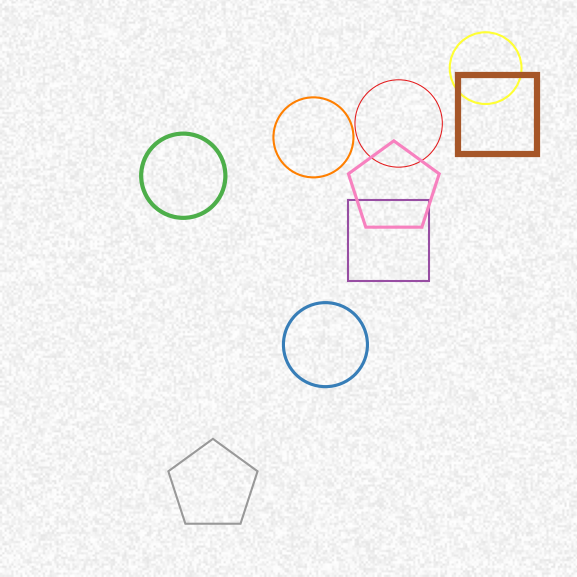[{"shape": "circle", "thickness": 0.5, "radius": 0.38, "center": [0.69, 0.785]}, {"shape": "circle", "thickness": 1.5, "radius": 0.36, "center": [0.564, 0.402]}, {"shape": "circle", "thickness": 2, "radius": 0.36, "center": [0.317, 0.695]}, {"shape": "square", "thickness": 1, "radius": 0.35, "center": [0.673, 0.583]}, {"shape": "circle", "thickness": 1, "radius": 0.35, "center": [0.543, 0.761]}, {"shape": "circle", "thickness": 1, "radius": 0.31, "center": [0.841, 0.881]}, {"shape": "square", "thickness": 3, "radius": 0.34, "center": [0.862, 0.8]}, {"shape": "pentagon", "thickness": 1.5, "radius": 0.41, "center": [0.682, 0.673]}, {"shape": "pentagon", "thickness": 1, "radius": 0.41, "center": [0.369, 0.158]}]